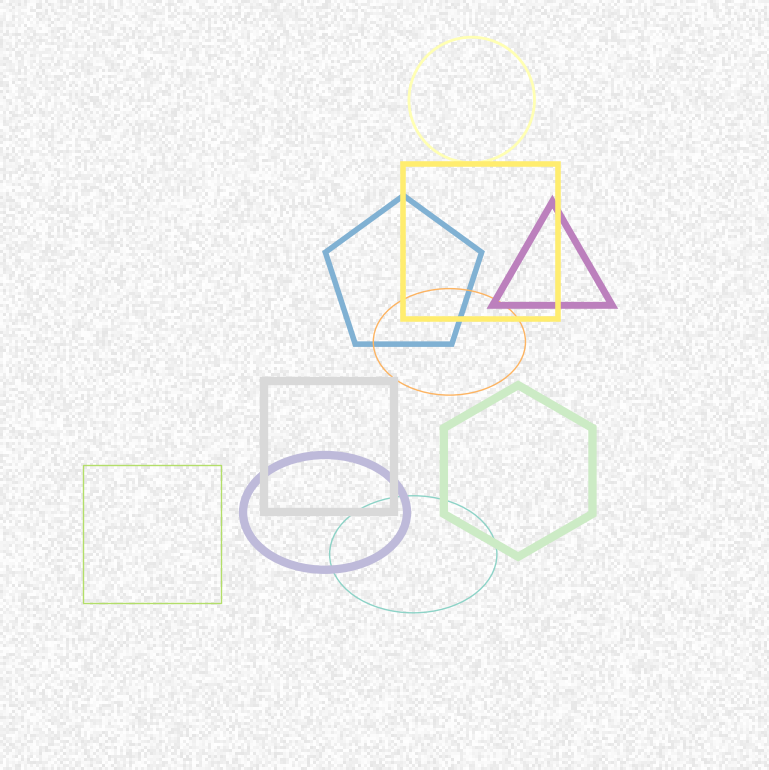[{"shape": "oval", "thickness": 0.5, "radius": 0.54, "center": [0.537, 0.28]}, {"shape": "circle", "thickness": 1, "radius": 0.41, "center": [0.613, 0.87]}, {"shape": "oval", "thickness": 3, "radius": 0.53, "center": [0.422, 0.335]}, {"shape": "pentagon", "thickness": 2, "radius": 0.53, "center": [0.524, 0.639]}, {"shape": "oval", "thickness": 0.5, "radius": 0.49, "center": [0.584, 0.556]}, {"shape": "square", "thickness": 0.5, "radius": 0.45, "center": [0.198, 0.306]}, {"shape": "square", "thickness": 3, "radius": 0.42, "center": [0.427, 0.42]}, {"shape": "triangle", "thickness": 2.5, "radius": 0.45, "center": [0.717, 0.648]}, {"shape": "hexagon", "thickness": 3, "radius": 0.56, "center": [0.673, 0.388]}, {"shape": "square", "thickness": 2, "radius": 0.5, "center": [0.624, 0.686]}]